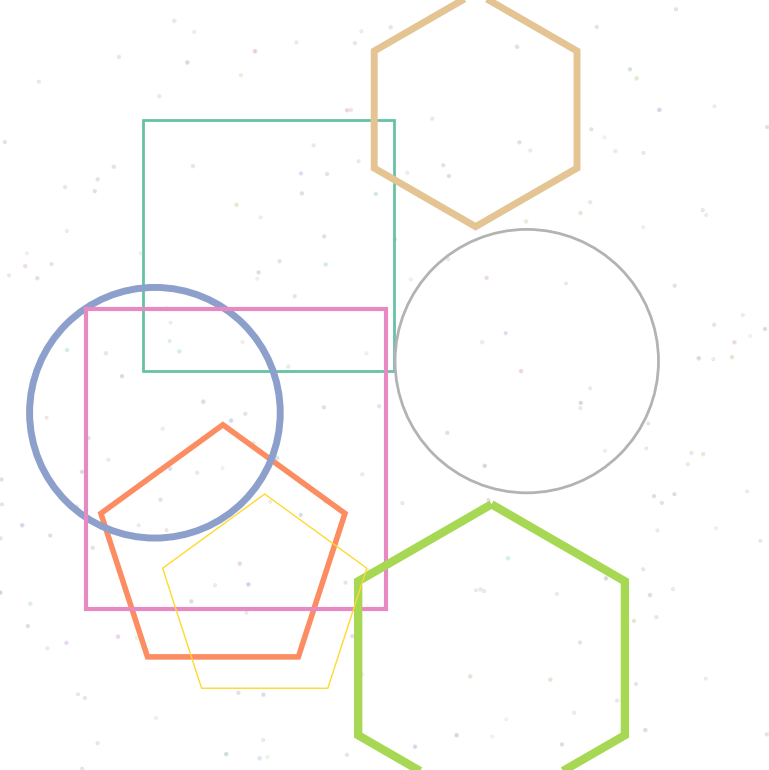[{"shape": "square", "thickness": 1, "radius": 0.82, "center": [0.348, 0.681]}, {"shape": "pentagon", "thickness": 2, "radius": 0.83, "center": [0.29, 0.282]}, {"shape": "circle", "thickness": 2.5, "radius": 0.81, "center": [0.201, 0.464]}, {"shape": "square", "thickness": 1.5, "radius": 0.97, "center": [0.306, 0.404]}, {"shape": "hexagon", "thickness": 3, "radius": 1.0, "center": [0.638, 0.145]}, {"shape": "pentagon", "thickness": 0.5, "radius": 0.7, "center": [0.344, 0.219]}, {"shape": "hexagon", "thickness": 2.5, "radius": 0.76, "center": [0.618, 0.858]}, {"shape": "circle", "thickness": 1, "radius": 0.86, "center": [0.684, 0.531]}]